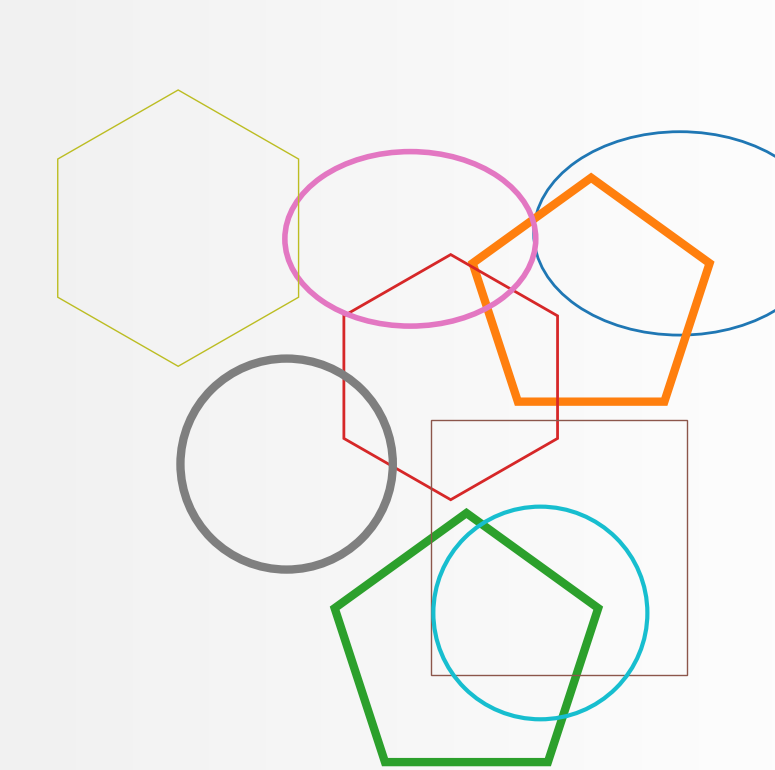[{"shape": "oval", "thickness": 1, "radius": 0.94, "center": [0.877, 0.697]}, {"shape": "pentagon", "thickness": 3, "radius": 0.8, "center": [0.763, 0.608]}, {"shape": "pentagon", "thickness": 3, "radius": 0.89, "center": [0.602, 0.155]}, {"shape": "hexagon", "thickness": 1, "radius": 0.8, "center": [0.582, 0.51]}, {"shape": "square", "thickness": 0.5, "radius": 0.83, "center": [0.722, 0.289]}, {"shape": "oval", "thickness": 2, "radius": 0.81, "center": [0.529, 0.69]}, {"shape": "circle", "thickness": 3, "radius": 0.69, "center": [0.37, 0.397]}, {"shape": "hexagon", "thickness": 0.5, "radius": 0.9, "center": [0.23, 0.704]}, {"shape": "circle", "thickness": 1.5, "radius": 0.69, "center": [0.697, 0.204]}]